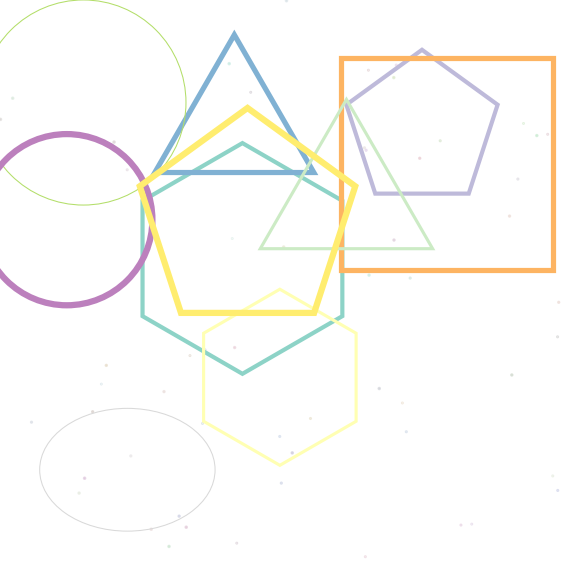[{"shape": "hexagon", "thickness": 2, "radius": 1.0, "center": [0.42, 0.552]}, {"shape": "hexagon", "thickness": 1.5, "radius": 0.76, "center": [0.485, 0.346]}, {"shape": "pentagon", "thickness": 2, "radius": 0.69, "center": [0.731, 0.775]}, {"shape": "triangle", "thickness": 2.5, "radius": 0.79, "center": [0.406, 0.78]}, {"shape": "square", "thickness": 2.5, "radius": 0.92, "center": [0.773, 0.715]}, {"shape": "circle", "thickness": 0.5, "radius": 0.89, "center": [0.144, 0.822]}, {"shape": "oval", "thickness": 0.5, "radius": 0.76, "center": [0.221, 0.186]}, {"shape": "circle", "thickness": 3, "radius": 0.74, "center": [0.116, 0.619]}, {"shape": "triangle", "thickness": 1.5, "radius": 0.86, "center": [0.6, 0.655]}, {"shape": "pentagon", "thickness": 3, "radius": 0.98, "center": [0.429, 0.616]}]